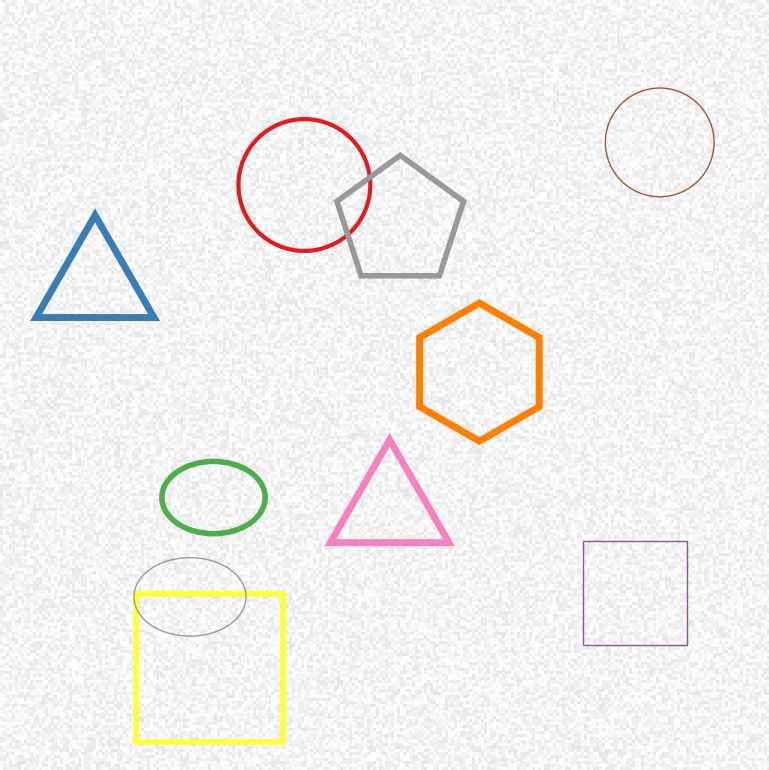[{"shape": "circle", "thickness": 1.5, "radius": 0.43, "center": [0.395, 0.76]}, {"shape": "triangle", "thickness": 2.5, "radius": 0.44, "center": [0.123, 0.632]}, {"shape": "oval", "thickness": 2, "radius": 0.34, "center": [0.277, 0.354]}, {"shape": "square", "thickness": 0.5, "radius": 0.34, "center": [0.824, 0.23]}, {"shape": "hexagon", "thickness": 2.5, "radius": 0.45, "center": [0.623, 0.517]}, {"shape": "square", "thickness": 2, "radius": 0.48, "center": [0.272, 0.132]}, {"shape": "circle", "thickness": 0.5, "radius": 0.35, "center": [0.857, 0.815]}, {"shape": "triangle", "thickness": 2.5, "radius": 0.45, "center": [0.506, 0.34]}, {"shape": "oval", "thickness": 0.5, "radius": 0.36, "center": [0.247, 0.225]}, {"shape": "pentagon", "thickness": 2, "radius": 0.43, "center": [0.52, 0.712]}]